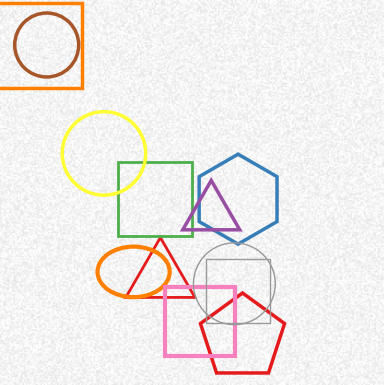[{"shape": "triangle", "thickness": 2, "radius": 0.52, "center": [0.417, 0.279]}, {"shape": "pentagon", "thickness": 2.5, "radius": 0.57, "center": [0.63, 0.124]}, {"shape": "hexagon", "thickness": 2.5, "radius": 0.58, "center": [0.618, 0.483]}, {"shape": "square", "thickness": 2, "radius": 0.48, "center": [0.402, 0.483]}, {"shape": "triangle", "thickness": 2.5, "radius": 0.43, "center": [0.549, 0.446]}, {"shape": "oval", "thickness": 3, "radius": 0.47, "center": [0.347, 0.294]}, {"shape": "square", "thickness": 2.5, "radius": 0.55, "center": [0.101, 0.881]}, {"shape": "circle", "thickness": 2.5, "radius": 0.54, "center": [0.27, 0.601]}, {"shape": "circle", "thickness": 2.5, "radius": 0.42, "center": [0.121, 0.883]}, {"shape": "square", "thickness": 3, "radius": 0.45, "center": [0.519, 0.166]}, {"shape": "square", "thickness": 1, "radius": 0.42, "center": [0.619, 0.244]}, {"shape": "circle", "thickness": 1, "radius": 0.53, "center": [0.609, 0.263]}]